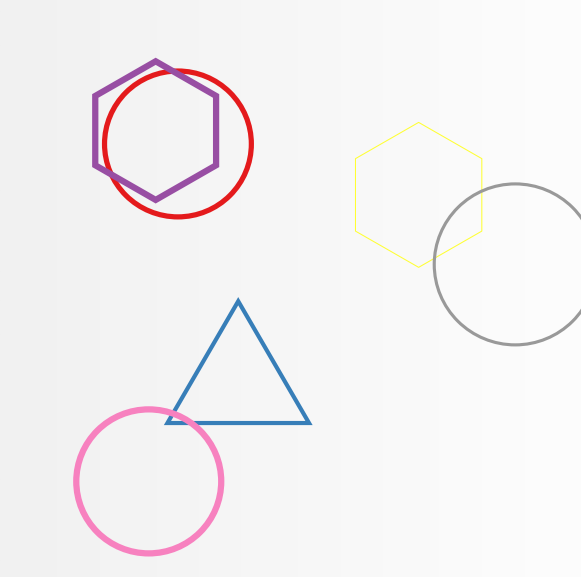[{"shape": "circle", "thickness": 2.5, "radius": 0.63, "center": [0.306, 0.75]}, {"shape": "triangle", "thickness": 2, "radius": 0.7, "center": [0.41, 0.337]}, {"shape": "hexagon", "thickness": 3, "radius": 0.6, "center": [0.268, 0.773]}, {"shape": "hexagon", "thickness": 0.5, "radius": 0.63, "center": [0.72, 0.662]}, {"shape": "circle", "thickness": 3, "radius": 0.62, "center": [0.256, 0.166]}, {"shape": "circle", "thickness": 1.5, "radius": 0.7, "center": [0.886, 0.541]}]